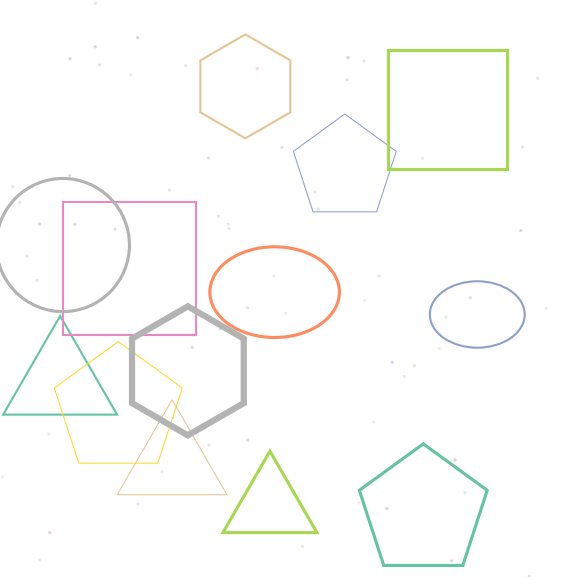[{"shape": "pentagon", "thickness": 1.5, "radius": 0.58, "center": [0.733, 0.114]}, {"shape": "triangle", "thickness": 1, "radius": 0.57, "center": [0.104, 0.338]}, {"shape": "oval", "thickness": 1.5, "radius": 0.56, "center": [0.476, 0.493]}, {"shape": "pentagon", "thickness": 0.5, "radius": 0.47, "center": [0.597, 0.708]}, {"shape": "oval", "thickness": 1, "radius": 0.41, "center": [0.826, 0.455]}, {"shape": "square", "thickness": 1, "radius": 0.58, "center": [0.224, 0.534]}, {"shape": "square", "thickness": 1.5, "radius": 0.51, "center": [0.775, 0.809]}, {"shape": "triangle", "thickness": 1.5, "radius": 0.47, "center": [0.467, 0.124]}, {"shape": "pentagon", "thickness": 0.5, "radius": 0.58, "center": [0.205, 0.291]}, {"shape": "hexagon", "thickness": 1, "radius": 0.45, "center": [0.425, 0.85]}, {"shape": "triangle", "thickness": 0.5, "radius": 0.55, "center": [0.298, 0.197]}, {"shape": "hexagon", "thickness": 3, "radius": 0.56, "center": [0.325, 0.357]}, {"shape": "circle", "thickness": 1.5, "radius": 0.58, "center": [0.109, 0.575]}]